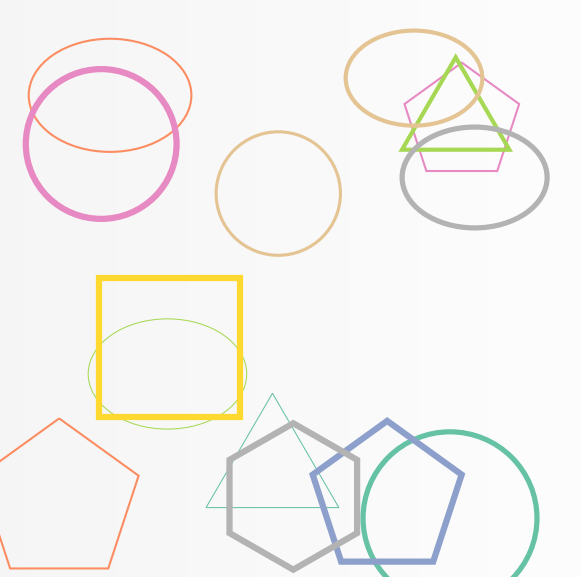[{"shape": "triangle", "thickness": 0.5, "radius": 0.66, "center": [0.469, 0.186]}, {"shape": "circle", "thickness": 2.5, "radius": 0.75, "center": [0.774, 0.102]}, {"shape": "pentagon", "thickness": 1, "radius": 0.72, "center": [0.102, 0.131]}, {"shape": "oval", "thickness": 1, "radius": 0.7, "center": [0.189, 0.834]}, {"shape": "pentagon", "thickness": 3, "radius": 0.67, "center": [0.666, 0.136]}, {"shape": "circle", "thickness": 3, "radius": 0.65, "center": [0.174, 0.75]}, {"shape": "pentagon", "thickness": 1, "radius": 0.52, "center": [0.795, 0.787]}, {"shape": "oval", "thickness": 0.5, "radius": 0.68, "center": [0.288, 0.352]}, {"shape": "triangle", "thickness": 2, "radius": 0.53, "center": [0.784, 0.793]}, {"shape": "square", "thickness": 3, "radius": 0.6, "center": [0.292, 0.398]}, {"shape": "oval", "thickness": 2, "radius": 0.59, "center": [0.712, 0.864]}, {"shape": "circle", "thickness": 1.5, "radius": 0.53, "center": [0.479, 0.664]}, {"shape": "oval", "thickness": 2.5, "radius": 0.62, "center": [0.817, 0.692]}, {"shape": "hexagon", "thickness": 3, "radius": 0.63, "center": [0.505, 0.139]}]